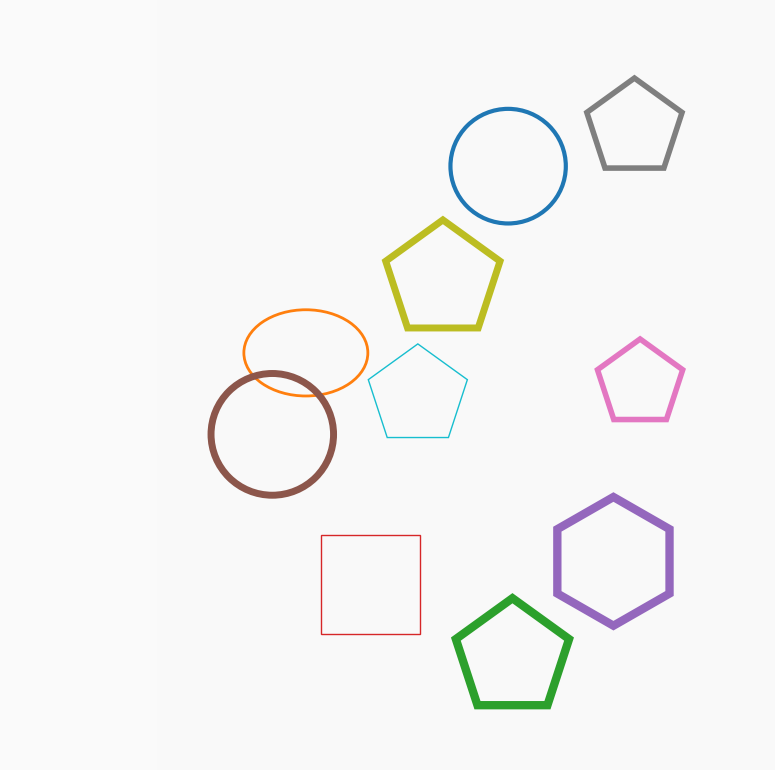[{"shape": "circle", "thickness": 1.5, "radius": 0.37, "center": [0.656, 0.784]}, {"shape": "oval", "thickness": 1, "radius": 0.4, "center": [0.395, 0.542]}, {"shape": "pentagon", "thickness": 3, "radius": 0.38, "center": [0.661, 0.146]}, {"shape": "square", "thickness": 0.5, "radius": 0.32, "center": [0.478, 0.241]}, {"shape": "hexagon", "thickness": 3, "radius": 0.42, "center": [0.792, 0.271]}, {"shape": "circle", "thickness": 2.5, "radius": 0.4, "center": [0.351, 0.436]}, {"shape": "pentagon", "thickness": 2, "radius": 0.29, "center": [0.826, 0.502]}, {"shape": "pentagon", "thickness": 2, "radius": 0.32, "center": [0.819, 0.834]}, {"shape": "pentagon", "thickness": 2.5, "radius": 0.39, "center": [0.571, 0.637]}, {"shape": "pentagon", "thickness": 0.5, "radius": 0.34, "center": [0.539, 0.486]}]